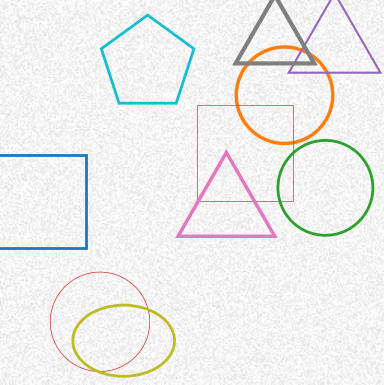[{"shape": "square", "thickness": 2, "radius": 0.6, "center": [0.101, 0.476]}, {"shape": "circle", "thickness": 2.5, "radius": 0.63, "center": [0.739, 0.753]}, {"shape": "circle", "thickness": 2, "radius": 0.62, "center": [0.845, 0.512]}, {"shape": "circle", "thickness": 0.5, "radius": 0.65, "center": [0.26, 0.164]}, {"shape": "triangle", "thickness": 1.5, "radius": 0.69, "center": [0.869, 0.88]}, {"shape": "square", "thickness": 0.5, "radius": 0.62, "center": [0.637, 0.602]}, {"shape": "triangle", "thickness": 2.5, "radius": 0.73, "center": [0.588, 0.459]}, {"shape": "triangle", "thickness": 3, "radius": 0.59, "center": [0.714, 0.894]}, {"shape": "oval", "thickness": 2, "radius": 0.66, "center": [0.321, 0.115]}, {"shape": "pentagon", "thickness": 2, "radius": 0.63, "center": [0.383, 0.834]}]